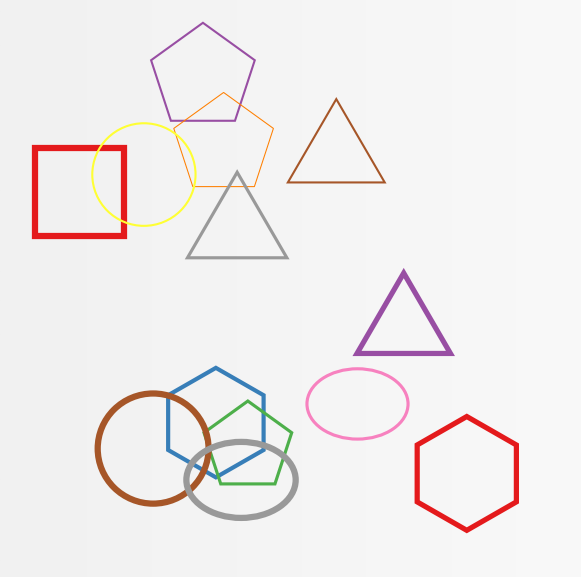[{"shape": "hexagon", "thickness": 2.5, "radius": 0.49, "center": [0.803, 0.179]}, {"shape": "square", "thickness": 3, "radius": 0.38, "center": [0.137, 0.667]}, {"shape": "hexagon", "thickness": 2, "radius": 0.47, "center": [0.371, 0.267]}, {"shape": "pentagon", "thickness": 1.5, "radius": 0.4, "center": [0.426, 0.225]}, {"shape": "triangle", "thickness": 2.5, "radius": 0.46, "center": [0.695, 0.433]}, {"shape": "pentagon", "thickness": 1, "radius": 0.47, "center": [0.349, 0.866]}, {"shape": "pentagon", "thickness": 0.5, "radius": 0.45, "center": [0.385, 0.749]}, {"shape": "circle", "thickness": 1, "radius": 0.44, "center": [0.248, 0.697]}, {"shape": "triangle", "thickness": 1, "radius": 0.48, "center": [0.579, 0.731]}, {"shape": "circle", "thickness": 3, "radius": 0.48, "center": [0.263, 0.222]}, {"shape": "oval", "thickness": 1.5, "radius": 0.43, "center": [0.615, 0.3]}, {"shape": "oval", "thickness": 3, "radius": 0.47, "center": [0.415, 0.168]}, {"shape": "triangle", "thickness": 1.5, "radius": 0.49, "center": [0.408, 0.602]}]